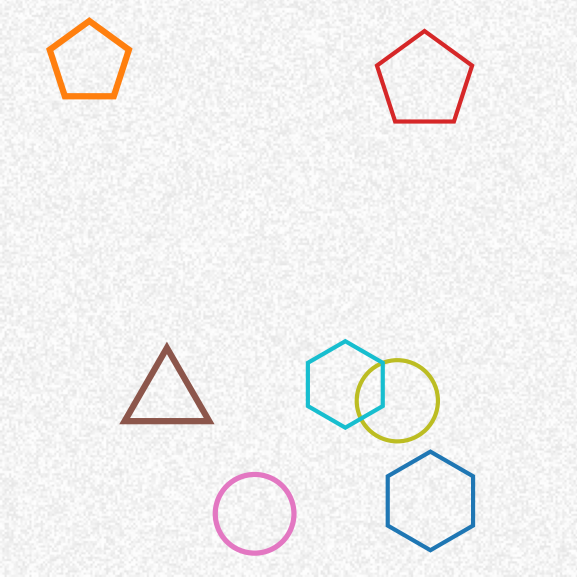[{"shape": "hexagon", "thickness": 2, "radius": 0.43, "center": [0.745, 0.132]}, {"shape": "pentagon", "thickness": 3, "radius": 0.36, "center": [0.155, 0.891]}, {"shape": "pentagon", "thickness": 2, "radius": 0.43, "center": [0.735, 0.859]}, {"shape": "triangle", "thickness": 3, "radius": 0.42, "center": [0.289, 0.312]}, {"shape": "circle", "thickness": 2.5, "radius": 0.34, "center": [0.441, 0.109]}, {"shape": "circle", "thickness": 2, "radius": 0.35, "center": [0.688, 0.305]}, {"shape": "hexagon", "thickness": 2, "radius": 0.37, "center": [0.598, 0.333]}]